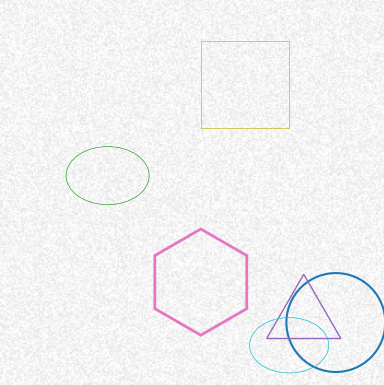[{"shape": "circle", "thickness": 1.5, "radius": 0.64, "center": [0.872, 0.162]}, {"shape": "oval", "thickness": 0.5, "radius": 0.54, "center": [0.28, 0.544]}, {"shape": "triangle", "thickness": 1, "radius": 0.56, "center": [0.789, 0.176]}, {"shape": "hexagon", "thickness": 2, "radius": 0.69, "center": [0.522, 0.267]}, {"shape": "square", "thickness": 0.5, "radius": 0.57, "center": [0.636, 0.78]}, {"shape": "oval", "thickness": 0.5, "radius": 0.51, "center": [0.751, 0.103]}]